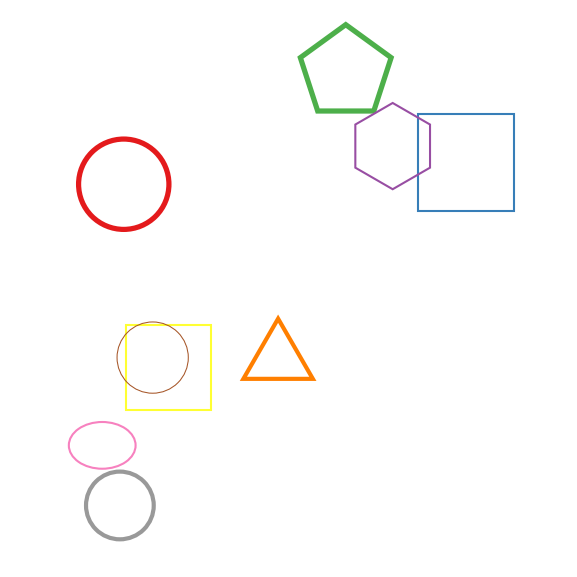[{"shape": "circle", "thickness": 2.5, "radius": 0.39, "center": [0.214, 0.68]}, {"shape": "square", "thickness": 1, "radius": 0.42, "center": [0.807, 0.718]}, {"shape": "pentagon", "thickness": 2.5, "radius": 0.41, "center": [0.599, 0.874]}, {"shape": "hexagon", "thickness": 1, "radius": 0.37, "center": [0.68, 0.746]}, {"shape": "triangle", "thickness": 2, "radius": 0.35, "center": [0.482, 0.378]}, {"shape": "square", "thickness": 1, "radius": 0.37, "center": [0.291, 0.363]}, {"shape": "circle", "thickness": 0.5, "radius": 0.31, "center": [0.264, 0.38]}, {"shape": "oval", "thickness": 1, "radius": 0.29, "center": [0.177, 0.228]}, {"shape": "circle", "thickness": 2, "radius": 0.29, "center": [0.208, 0.124]}]